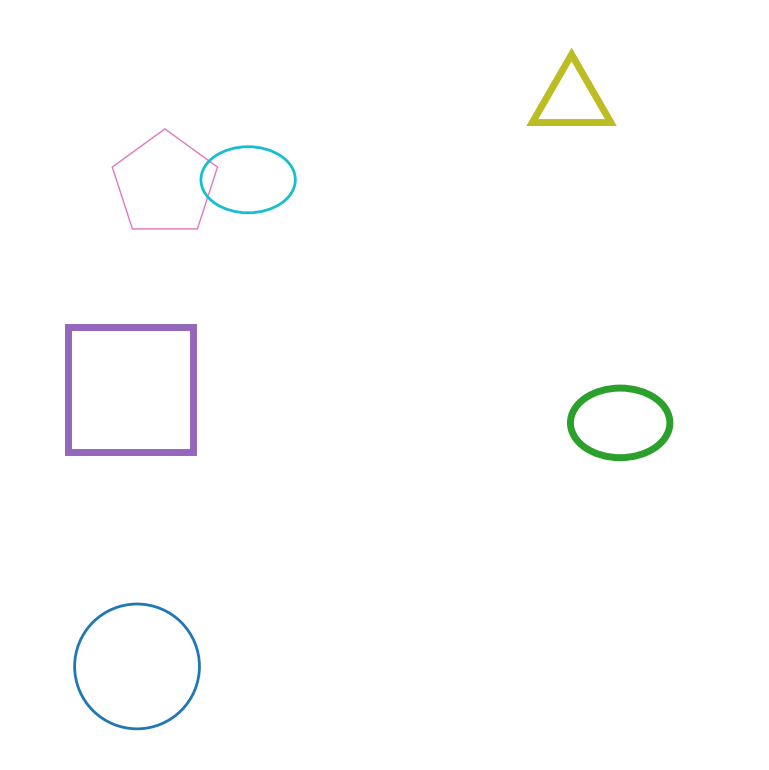[{"shape": "circle", "thickness": 1, "radius": 0.41, "center": [0.178, 0.135]}, {"shape": "oval", "thickness": 2.5, "radius": 0.32, "center": [0.805, 0.451]}, {"shape": "square", "thickness": 2.5, "radius": 0.41, "center": [0.17, 0.494]}, {"shape": "pentagon", "thickness": 0.5, "radius": 0.36, "center": [0.214, 0.761]}, {"shape": "triangle", "thickness": 2.5, "radius": 0.29, "center": [0.742, 0.87]}, {"shape": "oval", "thickness": 1, "radius": 0.31, "center": [0.322, 0.767]}]